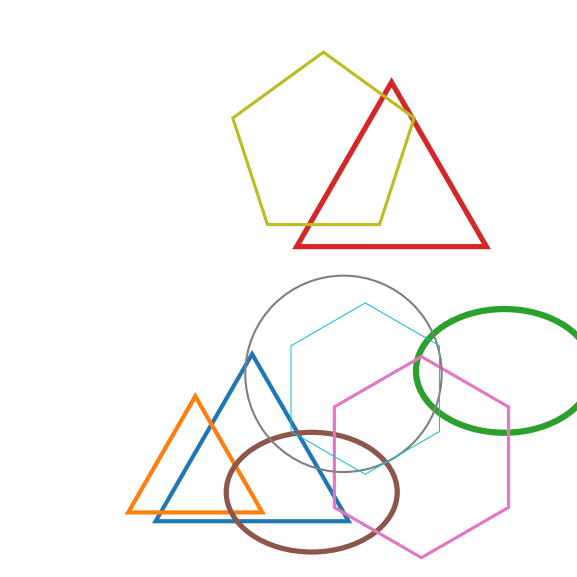[{"shape": "triangle", "thickness": 2, "radius": 0.96, "center": [0.437, 0.193]}, {"shape": "triangle", "thickness": 2, "radius": 0.67, "center": [0.338, 0.179]}, {"shape": "oval", "thickness": 3, "radius": 0.77, "center": [0.873, 0.357]}, {"shape": "triangle", "thickness": 2.5, "radius": 0.95, "center": [0.678, 0.667]}, {"shape": "oval", "thickness": 2.5, "radius": 0.74, "center": [0.54, 0.147]}, {"shape": "hexagon", "thickness": 1.5, "radius": 0.87, "center": [0.73, 0.208]}, {"shape": "circle", "thickness": 1, "radius": 0.85, "center": [0.595, 0.352]}, {"shape": "pentagon", "thickness": 1.5, "radius": 0.83, "center": [0.56, 0.744]}, {"shape": "hexagon", "thickness": 0.5, "radius": 0.74, "center": [0.632, 0.326]}]